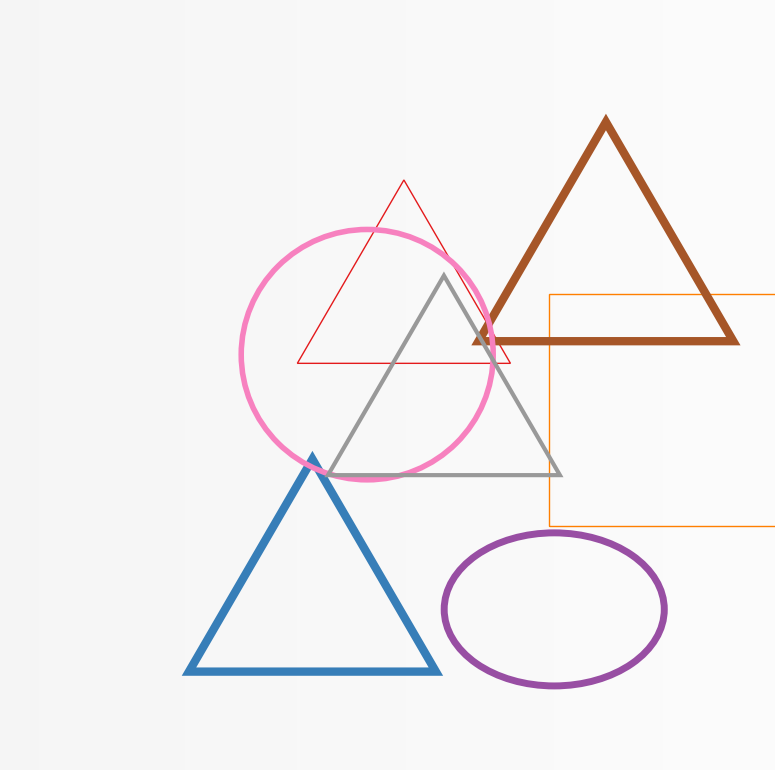[{"shape": "triangle", "thickness": 0.5, "radius": 0.79, "center": [0.521, 0.608]}, {"shape": "triangle", "thickness": 3, "radius": 0.92, "center": [0.403, 0.22]}, {"shape": "oval", "thickness": 2.5, "radius": 0.71, "center": [0.715, 0.209]}, {"shape": "square", "thickness": 0.5, "radius": 0.75, "center": [0.859, 0.468]}, {"shape": "triangle", "thickness": 3, "radius": 0.95, "center": [0.782, 0.652]}, {"shape": "circle", "thickness": 2, "radius": 0.81, "center": [0.474, 0.539]}, {"shape": "triangle", "thickness": 1.5, "radius": 0.86, "center": [0.573, 0.469]}]